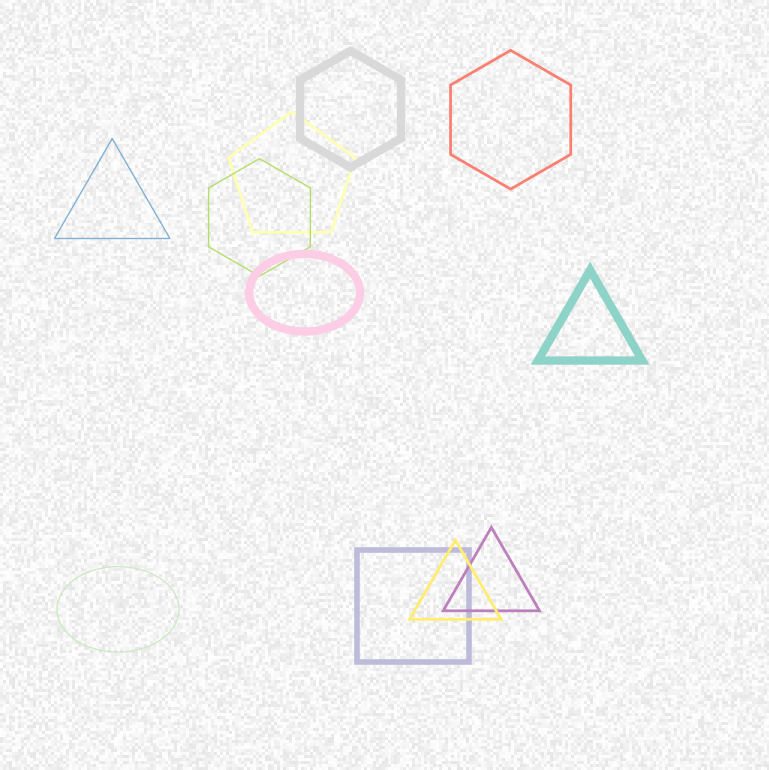[{"shape": "triangle", "thickness": 3, "radius": 0.39, "center": [0.766, 0.571]}, {"shape": "pentagon", "thickness": 1, "radius": 0.43, "center": [0.379, 0.768]}, {"shape": "square", "thickness": 2, "radius": 0.36, "center": [0.536, 0.213]}, {"shape": "hexagon", "thickness": 1, "radius": 0.45, "center": [0.663, 0.845]}, {"shape": "triangle", "thickness": 0.5, "radius": 0.43, "center": [0.146, 0.734]}, {"shape": "hexagon", "thickness": 0.5, "radius": 0.38, "center": [0.337, 0.718]}, {"shape": "oval", "thickness": 3, "radius": 0.36, "center": [0.396, 0.62]}, {"shape": "hexagon", "thickness": 3, "radius": 0.38, "center": [0.455, 0.858]}, {"shape": "triangle", "thickness": 1, "radius": 0.36, "center": [0.638, 0.243]}, {"shape": "oval", "thickness": 0.5, "radius": 0.4, "center": [0.153, 0.209]}, {"shape": "triangle", "thickness": 1, "radius": 0.34, "center": [0.591, 0.23]}]